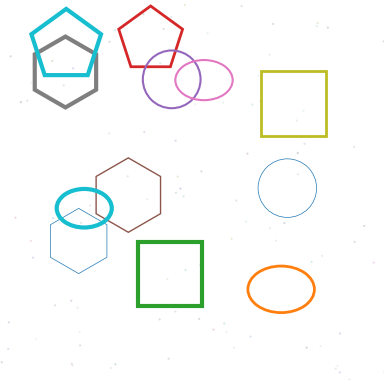[{"shape": "circle", "thickness": 0.5, "radius": 0.38, "center": [0.746, 0.511]}, {"shape": "hexagon", "thickness": 0.5, "radius": 0.42, "center": [0.204, 0.374]}, {"shape": "oval", "thickness": 2, "radius": 0.43, "center": [0.73, 0.248]}, {"shape": "square", "thickness": 3, "radius": 0.41, "center": [0.442, 0.288]}, {"shape": "pentagon", "thickness": 2, "radius": 0.44, "center": [0.391, 0.897]}, {"shape": "circle", "thickness": 1.5, "radius": 0.37, "center": [0.446, 0.794]}, {"shape": "hexagon", "thickness": 1, "radius": 0.48, "center": [0.333, 0.493]}, {"shape": "oval", "thickness": 1.5, "radius": 0.37, "center": [0.53, 0.792]}, {"shape": "hexagon", "thickness": 3, "radius": 0.46, "center": [0.17, 0.813]}, {"shape": "square", "thickness": 2, "radius": 0.43, "center": [0.763, 0.731]}, {"shape": "oval", "thickness": 3, "radius": 0.36, "center": [0.219, 0.459]}, {"shape": "pentagon", "thickness": 3, "radius": 0.48, "center": [0.172, 0.882]}]